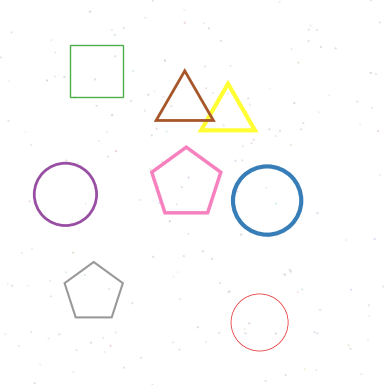[{"shape": "circle", "thickness": 0.5, "radius": 0.37, "center": [0.674, 0.162]}, {"shape": "circle", "thickness": 3, "radius": 0.44, "center": [0.694, 0.479]}, {"shape": "square", "thickness": 1, "radius": 0.34, "center": [0.251, 0.815]}, {"shape": "circle", "thickness": 2, "radius": 0.4, "center": [0.17, 0.495]}, {"shape": "triangle", "thickness": 3, "radius": 0.4, "center": [0.592, 0.702]}, {"shape": "triangle", "thickness": 2, "radius": 0.43, "center": [0.48, 0.73]}, {"shape": "pentagon", "thickness": 2.5, "radius": 0.47, "center": [0.484, 0.523]}, {"shape": "pentagon", "thickness": 1.5, "radius": 0.4, "center": [0.243, 0.24]}]